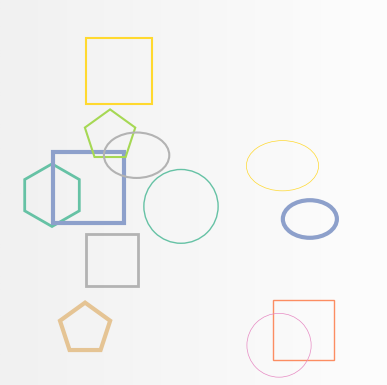[{"shape": "circle", "thickness": 1, "radius": 0.48, "center": [0.467, 0.464]}, {"shape": "hexagon", "thickness": 2, "radius": 0.41, "center": [0.134, 0.493]}, {"shape": "square", "thickness": 1, "radius": 0.39, "center": [0.784, 0.143]}, {"shape": "oval", "thickness": 3, "radius": 0.35, "center": [0.8, 0.431]}, {"shape": "square", "thickness": 3, "radius": 0.46, "center": [0.228, 0.513]}, {"shape": "circle", "thickness": 0.5, "radius": 0.41, "center": [0.72, 0.103]}, {"shape": "pentagon", "thickness": 1.5, "radius": 0.34, "center": [0.284, 0.647]}, {"shape": "oval", "thickness": 0.5, "radius": 0.47, "center": [0.729, 0.57]}, {"shape": "square", "thickness": 1.5, "radius": 0.43, "center": [0.307, 0.815]}, {"shape": "pentagon", "thickness": 3, "radius": 0.34, "center": [0.22, 0.146]}, {"shape": "oval", "thickness": 1.5, "radius": 0.42, "center": [0.353, 0.597]}, {"shape": "square", "thickness": 2, "radius": 0.34, "center": [0.289, 0.325]}]